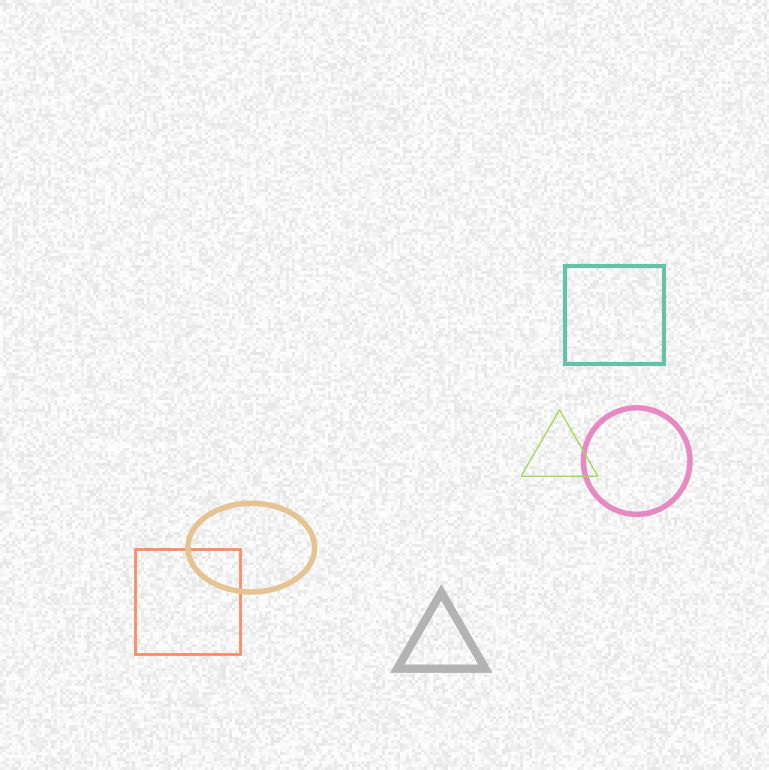[{"shape": "square", "thickness": 1.5, "radius": 0.32, "center": [0.798, 0.591]}, {"shape": "square", "thickness": 1, "radius": 0.34, "center": [0.244, 0.219]}, {"shape": "circle", "thickness": 2, "radius": 0.35, "center": [0.827, 0.401]}, {"shape": "triangle", "thickness": 0.5, "radius": 0.29, "center": [0.727, 0.41]}, {"shape": "oval", "thickness": 2, "radius": 0.41, "center": [0.326, 0.289]}, {"shape": "triangle", "thickness": 3, "radius": 0.33, "center": [0.573, 0.165]}]